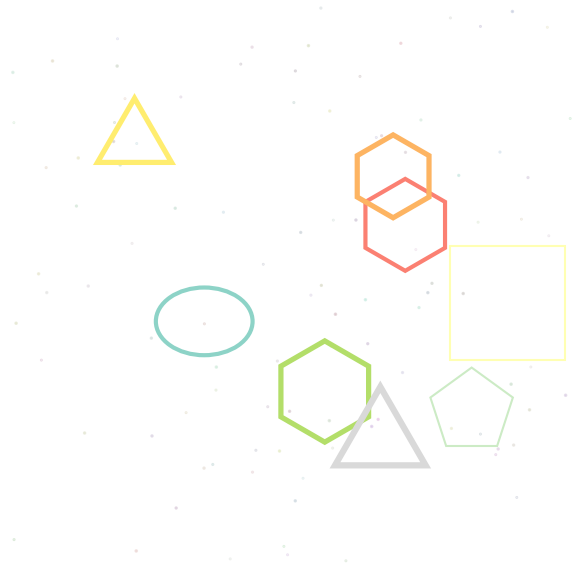[{"shape": "oval", "thickness": 2, "radius": 0.42, "center": [0.354, 0.443]}, {"shape": "square", "thickness": 1, "radius": 0.5, "center": [0.878, 0.474]}, {"shape": "hexagon", "thickness": 2, "radius": 0.4, "center": [0.702, 0.61]}, {"shape": "hexagon", "thickness": 2.5, "radius": 0.36, "center": [0.681, 0.694]}, {"shape": "hexagon", "thickness": 2.5, "radius": 0.44, "center": [0.562, 0.321]}, {"shape": "triangle", "thickness": 3, "radius": 0.45, "center": [0.659, 0.239]}, {"shape": "pentagon", "thickness": 1, "radius": 0.38, "center": [0.817, 0.288]}, {"shape": "triangle", "thickness": 2.5, "radius": 0.37, "center": [0.233, 0.755]}]